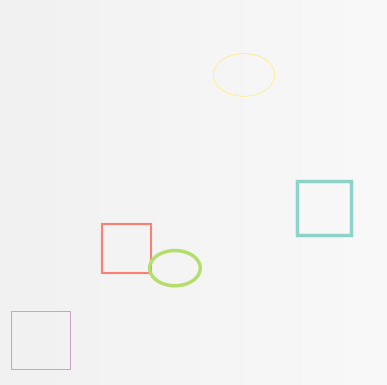[{"shape": "square", "thickness": 2.5, "radius": 0.35, "center": [0.837, 0.461]}, {"shape": "square", "thickness": 1.5, "radius": 0.31, "center": [0.326, 0.355]}, {"shape": "oval", "thickness": 2.5, "radius": 0.33, "center": [0.451, 0.304]}, {"shape": "square", "thickness": 0.5, "radius": 0.38, "center": [0.104, 0.117]}, {"shape": "oval", "thickness": 0.5, "radius": 0.4, "center": [0.63, 0.805]}]